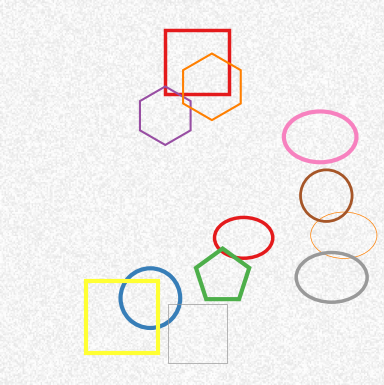[{"shape": "oval", "thickness": 2.5, "radius": 0.38, "center": [0.633, 0.382]}, {"shape": "square", "thickness": 2.5, "radius": 0.42, "center": [0.511, 0.838]}, {"shape": "circle", "thickness": 3, "radius": 0.39, "center": [0.391, 0.226]}, {"shape": "pentagon", "thickness": 3, "radius": 0.36, "center": [0.578, 0.282]}, {"shape": "hexagon", "thickness": 1.5, "radius": 0.38, "center": [0.429, 0.699]}, {"shape": "hexagon", "thickness": 1.5, "radius": 0.43, "center": [0.55, 0.775]}, {"shape": "oval", "thickness": 0.5, "radius": 0.43, "center": [0.893, 0.389]}, {"shape": "square", "thickness": 3, "radius": 0.47, "center": [0.316, 0.177]}, {"shape": "circle", "thickness": 2, "radius": 0.33, "center": [0.848, 0.492]}, {"shape": "oval", "thickness": 3, "radius": 0.47, "center": [0.832, 0.645]}, {"shape": "oval", "thickness": 2.5, "radius": 0.46, "center": [0.861, 0.28]}, {"shape": "square", "thickness": 0.5, "radius": 0.39, "center": [0.513, 0.134]}]